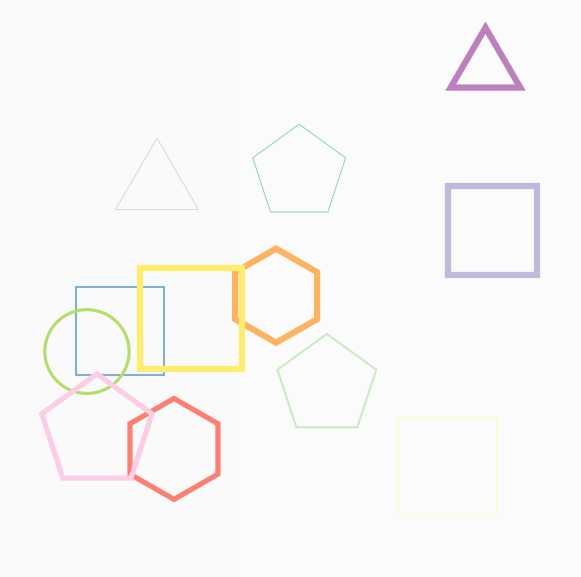[{"shape": "pentagon", "thickness": 0.5, "radius": 0.42, "center": [0.515, 0.7]}, {"shape": "square", "thickness": 0.5, "radius": 0.42, "center": [0.768, 0.194]}, {"shape": "square", "thickness": 3, "radius": 0.38, "center": [0.847, 0.6]}, {"shape": "hexagon", "thickness": 2.5, "radius": 0.44, "center": [0.299, 0.222]}, {"shape": "square", "thickness": 1, "radius": 0.38, "center": [0.207, 0.426]}, {"shape": "hexagon", "thickness": 3, "radius": 0.41, "center": [0.475, 0.487]}, {"shape": "circle", "thickness": 1.5, "radius": 0.36, "center": [0.15, 0.39]}, {"shape": "pentagon", "thickness": 2.5, "radius": 0.5, "center": [0.167, 0.252]}, {"shape": "triangle", "thickness": 0.5, "radius": 0.41, "center": [0.27, 0.677]}, {"shape": "triangle", "thickness": 3, "radius": 0.35, "center": [0.835, 0.882]}, {"shape": "pentagon", "thickness": 1, "radius": 0.45, "center": [0.562, 0.332]}, {"shape": "square", "thickness": 3, "radius": 0.44, "center": [0.328, 0.447]}]